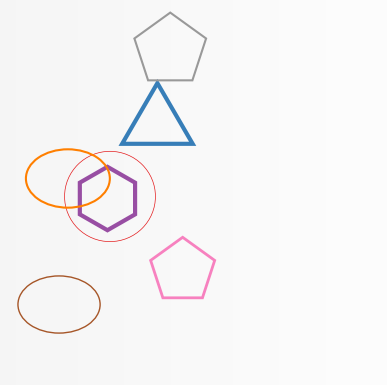[{"shape": "circle", "thickness": 0.5, "radius": 0.59, "center": [0.284, 0.49]}, {"shape": "triangle", "thickness": 3, "radius": 0.53, "center": [0.406, 0.679]}, {"shape": "hexagon", "thickness": 3, "radius": 0.41, "center": [0.277, 0.484]}, {"shape": "oval", "thickness": 1.5, "radius": 0.54, "center": [0.175, 0.536]}, {"shape": "oval", "thickness": 1, "radius": 0.53, "center": [0.152, 0.209]}, {"shape": "pentagon", "thickness": 2, "radius": 0.43, "center": [0.471, 0.297]}, {"shape": "pentagon", "thickness": 1.5, "radius": 0.49, "center": [0.439, 0.87]}]